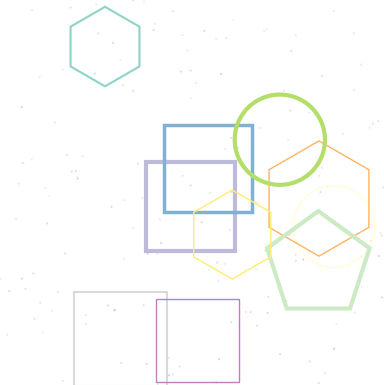[{"shape": "hexagon", "thickness": 1.5, "radius": 0.52, "center": [0.273, 0.879]}, {"shape": "circle", "thickness": 0.5, "radius": 0.53, "center": [0.867, 0.412]}, {"shape": "square", "thickness": 3, "radius": 0.58, "center": [0.495, 0.463]}, {"shape": "square", "thickness": 2.5, "radius": 0.57, "center": [0.541, 0.562]}, {"shape": "hexagon", "thickness": 1, "radius": 0.75, "center": [0.828, 0.484]}, {"shape": "circle", "thickness": 3, "radius": 0.59, "center": [0.727, 0.637]}, {"shape": "square", "thickness": 1.5, "radius": 0.61, "center": [0.312, 0.119]}, {"shape": "square", "thickness": 1, "radius": 0.54, "center": [0.513, 0.115]}, {"shape": "pentagon", "thickness": 3, "radius": 0.7, "center": [0.827, 0.312]}, {"shape": "hexagon", "thickness": 1, "radius": 0.58, "center": [0.603, 0.391]}]